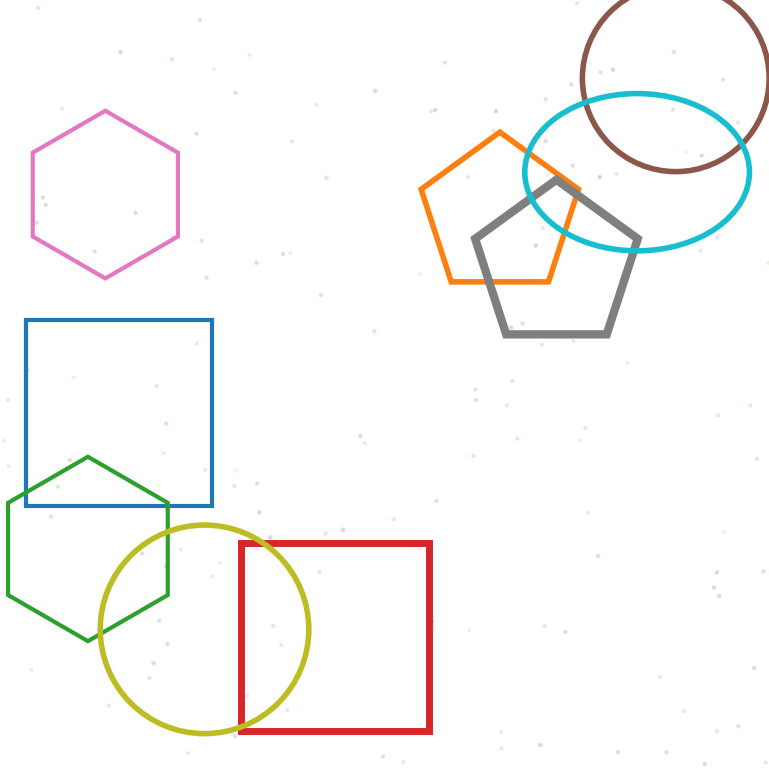[{"shape": "square", "thickness": 1.5, "radius": 0.6, "center": [0.154, 0.463]}, {"shape": "pentagon", "thickness": 2, "radius": 0.54, "center": [0.649, 0.721]}, {"shape": "hexagon", "thickness": 1.5, "radius": 0.6, "center": [0.114, 0.287]}, {"shape": "square", "thickness": 2.5, "radius": 0.61, "center": [0.435, 0.173]}, {"shape": "circle", "thickness": 2, "radius": 0.61, "center": [0.878, 0.898]}, {"shape": "hexagon", "thickness": 1.5, "radius": 0.54, "center": [0.137, 0.747]}, {"shape": "pentagon", "thickness": 3, "radius": 0.56, "center": [0.723, 0.656]}, {"shape": "circle", "thickness": 2, "radius": 0.68, "center": [0.266, 0.183]}, {"shape": "oval", "thickness": 2, "radius": 0.73, "center": [0.827, 0.776]}]